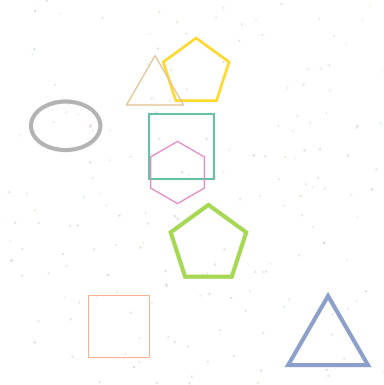[{"shape": "square", "thickness": 1.5, "radius": 0.42, "center": [0.471, 0.619]}, {"shape": "square", "thickness": 0.5, "radius": 0.4, "center": [0.308, 0.154]}, {"shape": "triangle", "thickness": 3, "radius": 0.6, "center": [0.852, 0.112]}, {"shape": "hexagon", "thickness": 1, "radius": 0.4, "center": [0.461, 0.552]}, {"shape": "pentagon", "thickness": 3, "radius": 0.52, "center": [0.541, 0.365]}, {"shape": "pentagon", "thickness": 2, "radius": 0.45, "center": [0.51, 0.811]}, {"shape": "triangle", "thickness": 1, "radius": 0.43, "center": [0.403, 0.77]}, {"shape": "oval", "thickness": 3, "radius": 0.45, "center": [0.171, 0.673]}]